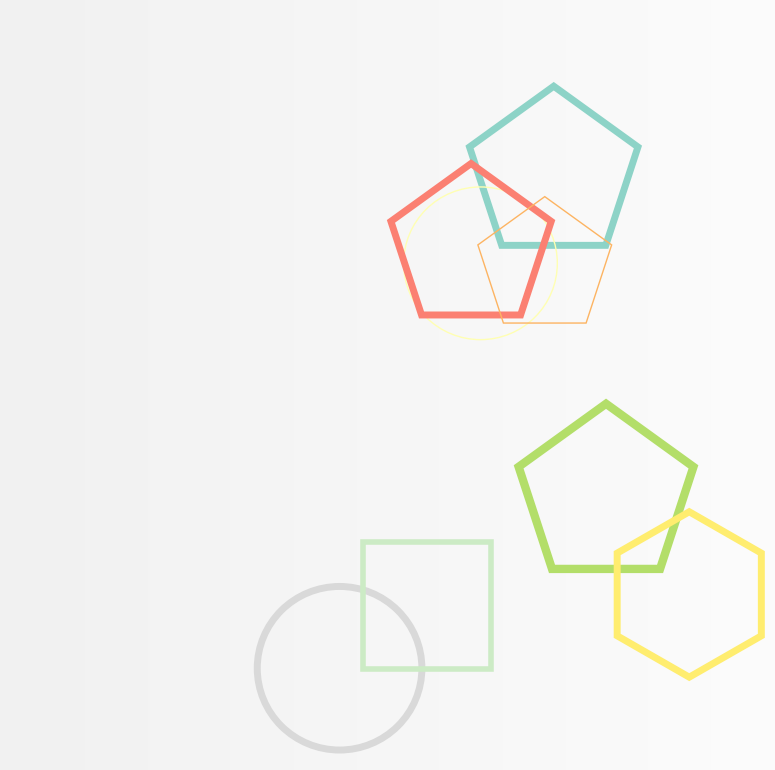[{"shape": "pentagon", "thickness": 2.5, "radius": 0.57, "center": [0.714, 0.774]}, {"shape": "circle", "thickness": 0.5, "radius": 0.5, "center": [0.62, 0.658]}, {"shape": "pentagon", "thickness": 2.5, "radius": 0.54, "center": [0.608, 0.679]}, {"shape": "pentagon", "thickness": 0.5, "radius": 0.45, "center": [0.703, 0.654]}, {"shape": "pentagon", "thickness": 3, "radius": 0.59, "center": [0.782, 0.357]}, {"shape": "circle", "thickness": 2.5, "radius": 0.53, "center": [0.438, 0.132]}, {"shape": "square", "thickness": 2, "radius": 0.41, "center": [0.551, 0.213]}, {"shape": "hexagon", "thickness": 2.5, "radius": 0.54, "center": [0.889, 0.228]}]